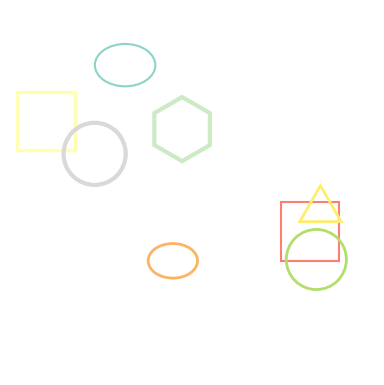[{"shape": "oval", "thickness": 1.5, "radius": 0.39, "center": [0.325, 0.831]}, {"shape": "square", "thickness": 2.5, "radius": 0.38, "center": [0.119, 0.685]}, {"shape": "square", "thickness": 1.5, "radius": 0.38, "center": [0.806, 0.399]}, {"shape": "oval", "thickness": 2, "radius": 0.32, "center": [0.449, 0.323]}, {"shape": "circle", "thickness": 2, "radius": 0.39, "center": [0.822, 0.326]}, {"shape": "circle", "thickness": 3, "radius": 0.4, "center": [0.246, 0.6]}, {"shape": "hexagon", "thickness": 3, "radius": 0.42, "center": [0.473, 0.665]}, {"shape": "triangle", "thickness": 2, "radius": 0.31, "center": [0.832, 0.455]}]